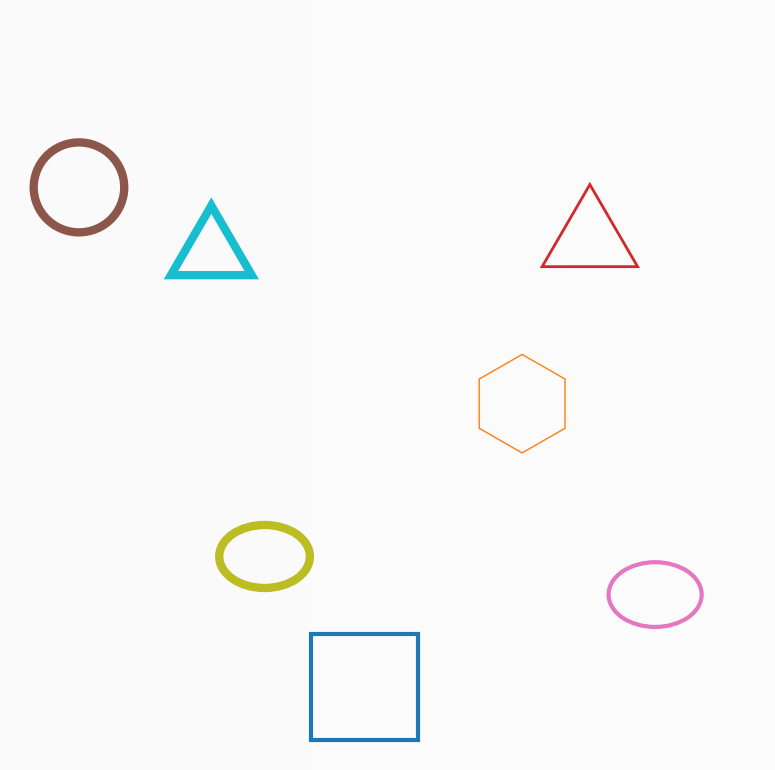[{"shape": "square", "thickness": 1.5, "radius": 0.34, "center": [0.47, 0.108]}, {"shape": "hexagon", "thickness": 0.5, "radius": 0.32, "center": [0.674, 0.476]}, {"shape": "triangle", "thickness": 1, "radius": 0.36, "center": [0.761, 0.689]}, {"shape": "circle", "thickness": 3, "radius": 0.29, "center": [0.102, 0.757]}, {"shape": "oval", "thickness": 1.5, "radius": 0.3, "center": [0.845, 0.228]}, {"shape": "oval", "thickness": 3, "radius": 0.29, "center": [0.341, 0.277]}, {"shape": "triangle", "thickness": 3, "radius": 0.3, "center": [0.273, 0.673]}]